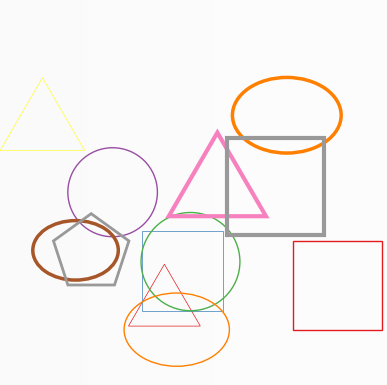[{"shape": "square", "thickness": 1, "radius": 0.58, "center": [0.871, 0.258]}, {"shape": "triangle", "thickness": 0.5, "radius": 0.54, "center": [0.424, 0.207]}, {"shape": "square", "thickness": 0.5, "radius": 0.52, "center": [0.472, 0.296]}, {"shape": "circle", "thickness": 1, "radius": 0.64, "center": [0.492, 0.32]}, {"shape": "circle", "thickness": 1, "radius": 0.58, "center": [0.291, 0.501]}, {"shape": "oval", "thickness": 2.5, "radius": 0.7, "center": [0.74, 0.701]}, {"shape": "oval", "thickness": 1, "radius": 0.68, "center": [0.456, 0.144]}, {"shape": "triangle", "thickness": 0.5, "radius": 0.63, "center": [0.109, 0.672]}, {"shape": "oval", "thickness": 2.5, "radius": 0.55, "center": [0.195, 0.35]}, {"shape": "triangle", "thickness": 3, "radius": 0.72, "center": [0.561, 0.511]}, {"shape": "square", "thickness": 3, "radius": 0.63, "center": [0.712, 0.515]}, {"shape": "pentagon", "thickness": 2, "radius": 0.51, "center": [0.235, 0.343]}]